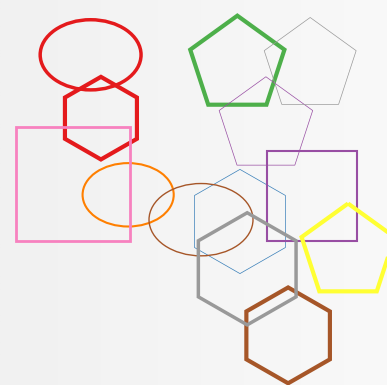[{"shape": "hexagon", "thickness": 3, "radius": 0.54, "center": [0.26, 0.693]}, {"shape": "oval", "thickness": 2.5, "radius": 0.65, "center": [0.234, 0.858]}, {"shape": "hexagon", "thickness": 0.5, "radius": 0.68, "center": [0.619, 0.425]}, {"shape": "pentagon", "thickness": 3, "radius": 0.64, "center": [0.612, 0.831]}, {"shape": "pentagon", "thickness": 0.5, "radius": 0.63, "center": [0.686, 0.674]}, {"shape": "square", "thickness": 1.5, "radius": 0.58, "center": [0.806, 0.491]}, {"shape": "oval", "thickness": 1.5, "radius": 0.59, "center": [0.331, 0.494]}, {"shape": "pentagon", "thickness": 3, "radius": 0.63, "center": [0.898, 0.345]}, {"shape": "oval", "thickness": 1, "radius": 0.67, "center": [0.519, 0.429]}, {"shape": "hexagon", "thickness": 3, "radius": 0.62, "center": [0.744, 0.129]}, {"shape": "square", "thickness": 2, "radius": 0.74, "center": [0.188, 0.522]}, {"shape": "hexagon", "thickness": 2.5, "radius": 0.73, "center": [0.638, 0.302]}, {"shape": "pentagon", "thickness": 0.5, "radius": 0.62, "center": [0.8, 0.83]}]